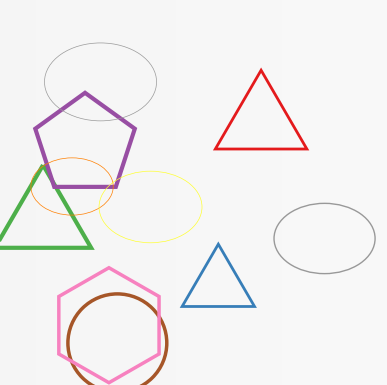[{"shape": "triangle", "thickness": 2, "radius": 0.68, "center": [0.674, 0.681]}, {"shape": "triangle", "thickness": 2, "radius": 0.54, "center": [0.563, 0.258]}, {"shape": "triangle", "thickness": 3, "radius": 0.72, "center": [0.111, 0.428]}, {"shape": "pentagon", "thickness": 3, "radius": 0.68, "center": [0.219, 0.624]}, {"shape": "oval", "thickness": 0.5, "radius": 0.53, "center": [0.186, 0.516]}, {"shape": "oval", "thickness": 0.5, "radius": 0.66, "center": [0.388, 0.462]}, {"shape": "circle", "thickness": 2.5, "radius": 0.64, "center": [0.303, 0.109]}, {"shape": "hexagon", "thickness": 2.5, "radius": 0.75, "center": [0.281, 0.155]}, {"shape": "oval", "thickness": 0.5, "radius": 0.72, "center": [0.259, 0.787]}, {"shape": "oval", "thickness": 1, "radius": 0.65, "center": [0.838, 0.381]}]